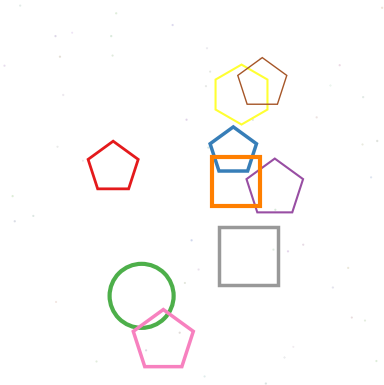[{"shape": "pentagon", "thickness": 2, "radius": 0.34, "center": [0.294, 0.565]}, {"shape": "pentagon", "thickness": 2.5, "radius": 0.32, "center": [0.606, 0.607]}, {"shape": "circle", "thickness": 3, "radius": 0.42, "center": [0.368, 0.232]}, {"shape": "pentagon", "thickness": 1.5, "radius": 0.39, "center": [0.714, 0.511]}, {"shape": "square", "thickness": 3, "radius": 0.32, "center": [0.613, 0.528]}, {"shape": "hexagon", "thickness": 1.5, "radius": 0.39, "center": [0.627, 0.754]}, {"shape": "pentagon", "thickness": 1, "radius": 0.33, "center": [0.681, 0.783]}, {"shape": "pentagon", "thickness": 2.5, "radius": 0.41, "center": [0.424, 0.114]}, {"shape": "square", "thickness": 2.5, "radius": 0.38, "center": [0.645, 0.335]}]